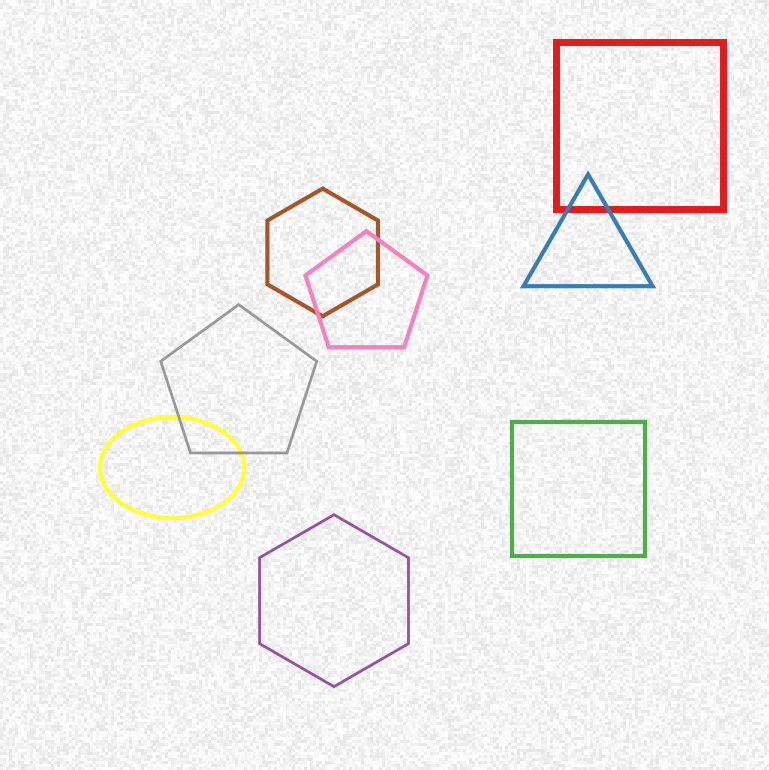[{"shape": "square", "thickness": 2.5, "radius": 0.54, "center": [0.831, 0.837]}, {"shape": "triangle", "thickness": 1.5, "radius": 0.48, "center": [0.764, 0.677]}, {"shape": "square", "thickness": 1.5, "radius": 0.43, "center": [0.751, 0.365]}, {"shape": "hexagon", "thickness": 1, "radius": 0.56, "center": [0.434, 0.22]}, {"shape": "oval", "thickness": 1.5, "radius": 0.47, "center": [0.224, 0.393]}, {"shape": "hexagon", "thickness": 1.5, "radius": 0.41, "center": [0.419, 0.672]}, {"shape": "pentagon", "thickness": 1.5, "radius": 0.42, "center": [0.476, 0.617]}, {"shape": "pentagon", "thickness": 1, "radius": 0.53, "center": [0.31, 0.498]}]